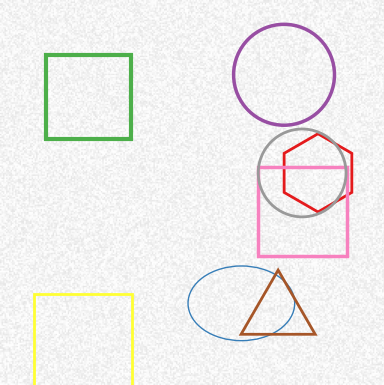[{"shape": "hexagon", "thickness": 2, "radius": 0.51, "center": [0.826, 0.551]}, {"shape": "oval", "thickness": 1, "radius": 0.69, "center": [0.627, 0.212]}, {"shape": "square", "thickness": 3, "radius": 0.55, "center": [0.23, 0.748]}, {"shape": "circle", "thickness": 2.5, "radius": 0.66, "center": [0.738, 0.806]}, {"shape": "square", "thickness": 2, "radius": 0.64, "center": [0.216, 0.11]}, {"shape": "triangle", "thickness": 2, "radius": 0.56, "center": [0.722, 0.187]}, {"shape": "square", "thickness": 2.5, "radius": 0.58, "center": [0.785, 0.451]}, {"shape": "circle", "thickness": 2, "radius": 0.57, "center": [0.785, 0.551]}]